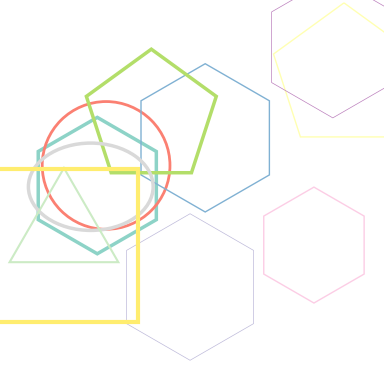[{"shape": "hexagon", "thickness": 2.5, "radius": 0.89, "center": [0.253, 0.518]}, {"shape": "pentagon", "thickness": 1, "radius": 0.96, "center": [0.893, 0.8]}, {"shape": "hexagon", "thickness": 0.5, "radius": 0.95, "center": [0.494, 0.255]}, {"shape": "circle", "thickness": 2, "radius": 0.83, "center": [0.276, 0.57]}, {"shape": "hexagon", "thickness": 1, "radius": 0.96, "center": [0.533, 0.642]}, {"shape": "pentagon", "thickness": 2.5, "radius": 0.89, "center": [0.393, 0.695]}, {"shape": "hexagon", "thickness": 1, "radius": 0.75, "center": [0.815, 0.363]}, {"shape": "oval", "thickness": 2.5, "radius": 0.81, "center": [0.236, 0.515]}, {"shape": "hexagon", "thickness": 0.5, "radius": 0.92, "center": [0.864, 0.877]}, {"shape": "triangle", "thickness": 1.5, "radius": 0.82, "center": [0.166, 0.401]}, {"shape": "square", "thickness": 3, "radius": 1.0, "center": [0.158, 0.363]}]